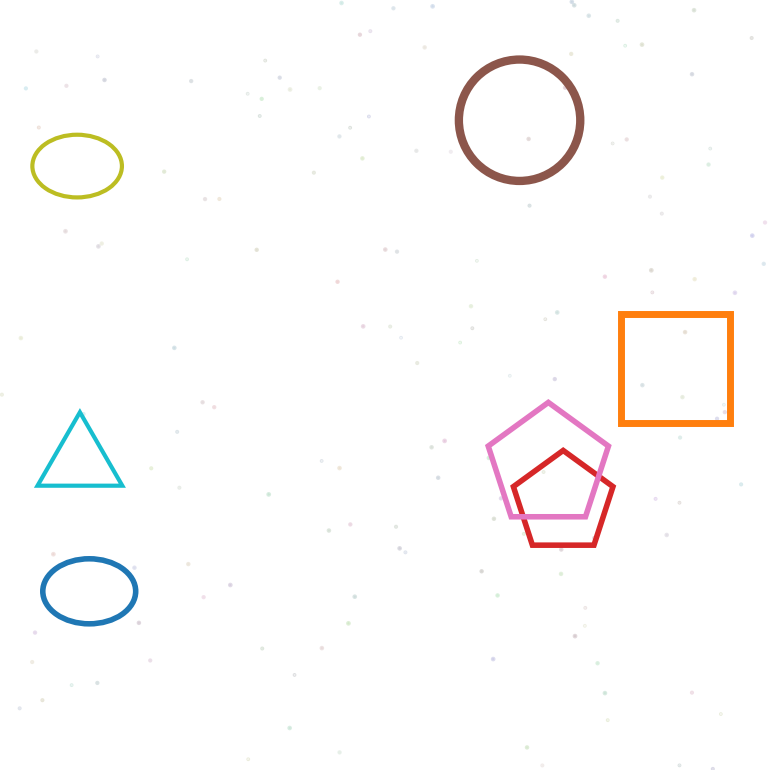[{"shape": "oval", "thickness": 2, "radius": 0.3, "center": [0.116, 0.232]}, {"shape": "square", "thickness": 2.5, "radius": 0.35, "center": [0.878, 0.521]}, {"shape": "pentagon", "thickness": 2, "radius": 0.34, "center": [0.731, 0.347]}, {"shape": "circle", "thickness": 3, "radius": 0.39, "center": [0.675, 0.844]}, {"shape": "pentagon", "thickness": 2, "radius": 0.41, "center": [0.712, 0.395]}, {"shape": "oval", "thickness": 1.5, "radius": 0.29, "center": [0.1, 0.784]}, {"shape": "triangle", "thickness": 1.5, "radius": 0.32, "center": [0.104, 0.401]}]